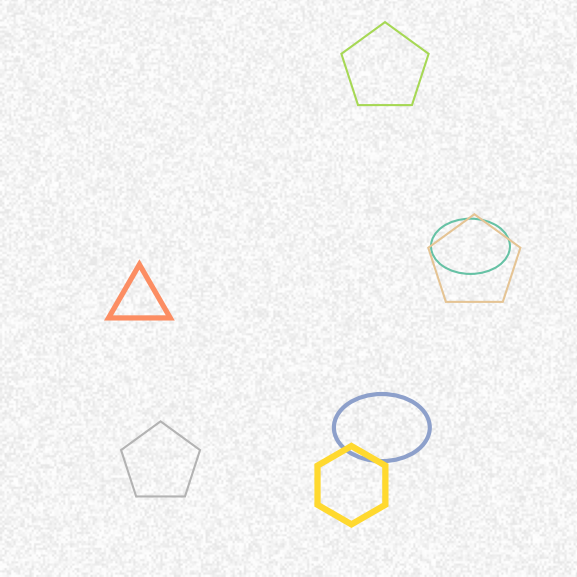[{"shape": "oval", "thickness": 1, "radius": 0.34, "center": [0.815, 0.573]}, {"shape": "triangle", "thickness": 2.5, "radius": 0.31, "center": [0.241, 0.479]}, {"shape": "oval", "thickness": 2, "radius": 0.42, "center": [0.661, 0.259]}, {"shape": "pentagon", "thickness": 1, "radius": 0.4, "center": [0.667, 0.881]}, {"shape": "hexagon", "thickness": 3, "radius": 0.34, "center": [0.609, 0.159]}, {"shape": "pentagon", "thickness": 1, "radius": 0.42, "center": [0.821, 0.544]}, {"shape": "pentagon", "thickness": 1, "radius": 0.36, "center": [0.278, 0.198]}]